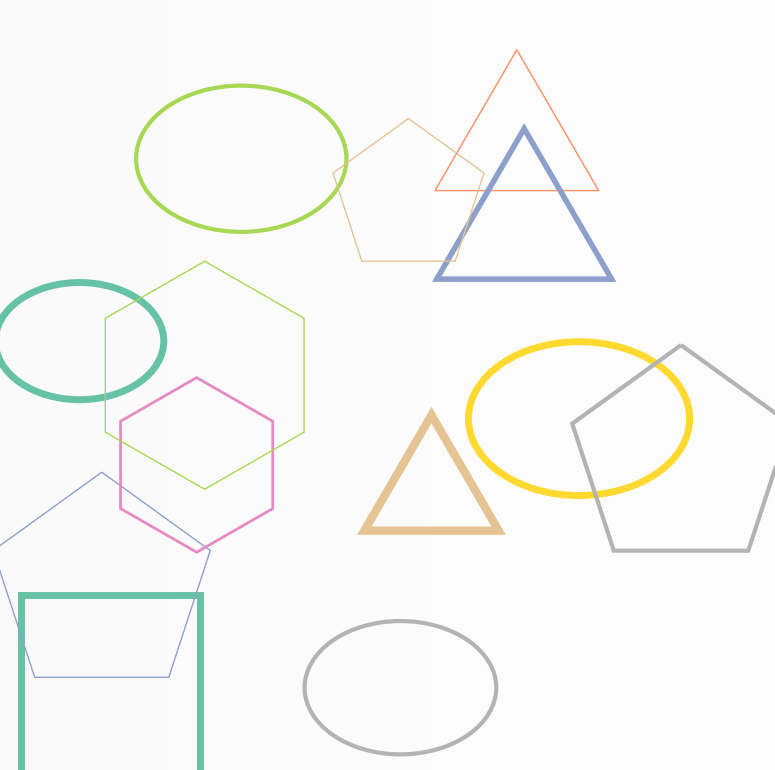[{"shape": "square", "thickness": 2.5, "radius": 0.58, "center": [0.143, 0.112]}, {"shape": "oval", "thickness": 2.5, "radius": 0.54, "center": [0.103, 0.557]}, {"shape": "triangle", "thickness": 0.5, "radius": 0.61, "center": [0.667, 0.813]}, {"shape": "triangle", "thickness": 2, "radius": 0.65, "center": [0.676, 0.703]}, {"shape": "pentagon", "thickness": 0.5, "radius": 0.74, "center": [0.131, 0.24]}, {"shape": "hexagon", "thickness": 1, "radius": 0.57, "center": [0.254, 0.396]}, {"shape": "oval", "thickness": 1.5, "radius": 0.68, "center": [0.311, 0.794]}, {"shape": "hexagon", "thickness": 0.5, "radius": 0.74, "center": [0.264, 0.513]}, {"shape": "oval", "thickness": 2.5, "radius": 0.71, "center": [0.747, 0.456]}, {"shape": "pentagon", "thickness": 0.5, "radius": 0.51, "center": [0.527, 0.744]}, {"shape": "triangle", "thickness": 3, "radius": 0.5, "center": [0.557, 0.361]}, {"shape": "oval", "thickness": 1.5, "radius": 0.62, "center": [0.517, 0.107]}, {"shape": "pentagon", "thickness": 1.5, "radius": 0.74, "center": [0.879, 0.404]}]